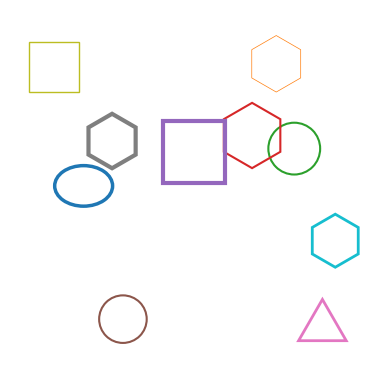[{"shape": "oval", "thickness": 2.5, "radius": 0.38, "center": [0.217, 0.517]}, {"shape": "hexagon", "thickness": 0.5, "radius": 0.37, "center": [0.717, 0.834]}, {"shape": "circle", "thickness": 1.5, "radius": 0.34, "center": [0.764, 0.614]}, {"shape": "hexagon", "thickness": 1.5, "radius": 0.42, "center": [0.655, 0.648]}, {"shape": "square", "thickness": 3, "radius": 0.4, "center": [0.505, 0.604]}, {"shape": "circle", "thickness": 1.5, "radius": 0.31, "center": [0.319, 0.171]}, {"shape": "triangle", "thickness": 2, "radius": 0.36, "center": [0.837, 0.151]}, {"shape": "hexagon", "thickness": 3, "radius": 0.35, "center": [0.291, 0.634]}, {"shape": "square", "thickness": 1, "radius": 0.33, "center": [0.14, 0.826]}, {"shape": "hexagon", "thickness": 2, "radius": 0.34, "center": [0.871, 0.375]}]